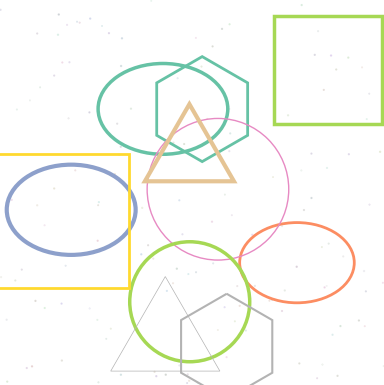[{"shape": "hexagon", "thickness": 2, "radius": 0.68, "center": [0.525, 0.717]}, {"shape": "oval", "thickness": 2.5, "radius": 0.84, "center": [0.423, 0.717]}, {"shape": "oval", "thickness": 2, "radius": 0.74, "center": [0.771, 0.318]}, {"shape": "oval", "thickness": 3, "radius": 0.84, "center": [0.185, 0.455]}, {"shape": "circle", "thickness": 1, "radius": 0.92, "center": [0.566, 0.508]}, {"shape": "square", "thickness": 2.5, "radius": 0.7, "center": [0.852, 0.819]}, {"shape": "circle", "thickness": 2.5, "radius": 0.78, "center": [0.493, 0.216]}, {"shape": "square", "thickness": 2, "radius": 0.87, "center": [0.162, 0.426]}, {"shape": "triangle", "thickness": 3, "radius": 0.67, "center": [0.492, 0.596]}, {"shape": "hexagon", "thickness": 1.5, "radius": 0.68, "center": [0.589, 0.1]}, {"shape": "triangle", "thickness": 0.5, "radius": 0.82, "center": [0.429, 0.118]}]